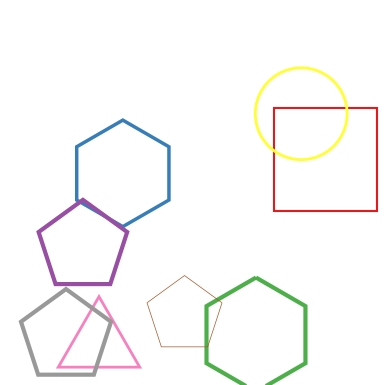[{"shape": "square", "thickness": 1.5, "radius": 0.67, "center": [0.846, 0.585]}, {"shape": "hexagon", "thickness": 2.5, "radius": 0.69, "center": [0.319, 0.55]}, {"shape": "hexagon", "thickness": 3, "radius": 0.74, "center": [0.665, 0.131]}, {"shape": "pentagon", "thickness": 3, "radius": 0.6, "center": [0.215, 0.36]}, {"shape": "circle", "thickness": 2, "radius": 0.6, "center": [0.782, 0.705]}, {"shape": "pentagon", "thickness": 0.5, "radius": 0.51, "center": [0.479, 0.182]}, {"shape": "triangle", "thickness": 2, "radius": 0.61, "center": [0.257, 0.107]}, {"shape": "pentagon", "thickness": 3, "radius": 0.61, "center": [0.171, 0.126]}]